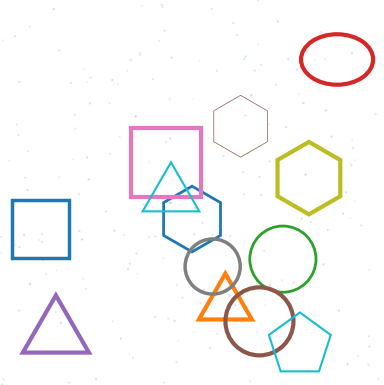[{"shape": "hexagon", "thickness": 2, "radius": 0.43, "center": [0.499, 0.431]}, {"shape": "square", "thickness": 2.5, "radius": 0.37, "center": [0.105, 0.405]}, {"shape": "triangle", "thickness": 3, "radius": 0.4, "center": [0.585, 0.21]}, {"shape": "circle", "thickness": 2, "radius": 0.43, "center": [0.735, 0.327]}, {"shape": "oval", "thickness": 3, "radius": 0.47, "center": [0.876, 0.845]}, {"shape": "triangle", "thickness": 3, "radius": 0.5, "center": [0.145, 0.134]}, {"shape": "circle", "thickness": 3, "radius": 0.44, "center": [0.674, 0.165]}, {"shape": "hexagon", "thickness": 0.5, "radius": 0.4, "center": [0.625, 0.672]}, {"shape": "square", "thickness": 3, "radius": 0.45, "center": [0.432, 0.578]}, {"shape": "circle", "thickness": 2.5, "radius": 0.36, "center": [0.552, 0.308]}, {"shape": "hexagon", "thickness": 3, "radius": 0.47, "center": [0.802, 0.537]}, {"shape": "pentagon", "thickness": 1.5, "radius": 0.42, "center": [0.779, 0.104]}, {"shape": "triangle", "thickness": 1.5, "radius": 0.42, "center": [0.444, 0.494]}]